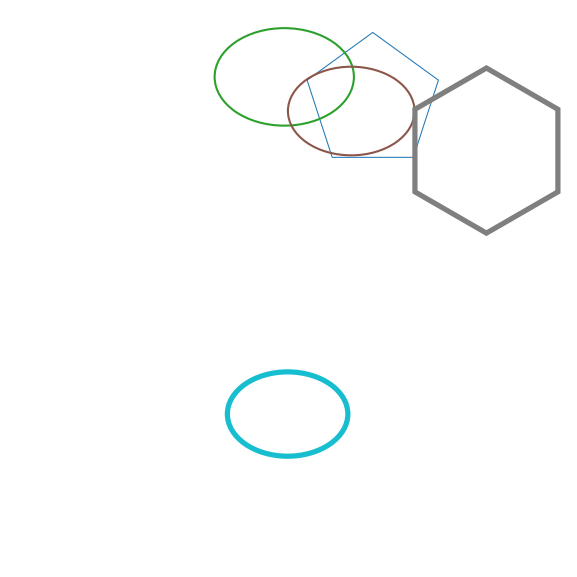[{"shape": "pentagon", "thickness": 0.5, "radius": 0.6, "center": [0.645, 0.823]}, {"shape": "oval", "thickness": 1, "radius": 0.6, "center": [0.492, 0.866]}, {"shape": "oval", "thickness": 1, "radius": 0.55, "center": [0.608, 0.807]}, {"shape": "hexagon", "thickness": 2.5, "radius": 0.71, "center": [0.842, 0.738]}, {"shape": "oval", "thickness": 2.5, "radius": 0.52, "center": [0.498, 0.282]}]